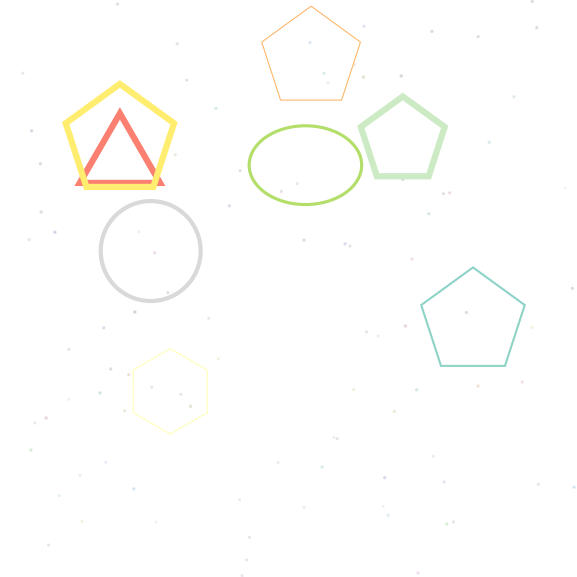[{"shape": "pentagon", "thickness": 1, "radius": 0.47, "center": [0.819, 0.442]}, {"shape": "hexagon", "thickness": 0.5, "radius": 0.37, "center": [0.295, 0.322]}, {"shape": "triangle", "thickness": 3, "radius": 0.4, "center": [0.208, 0.722]}, {"shape": "pentagon", "thickness": 0.5, "radius": 0.45, "center": [0.539, 0.899]}, {"shape": "oval", "thickness": 1.5, "radius": 0.49, "center": [0.529, 0.713]}, {"shape": "circle", "thickness": 2, "radius": 0.43, "center": [0.261, 0.564]}, {"shape": "pentagon", "thickness": 3, "radius": 0.38, "center": [0.697, 0.756]}, {"shape": "pentagon", "thickness": 3, "radius": 0.49, "center": [0.208, 0.755]}]